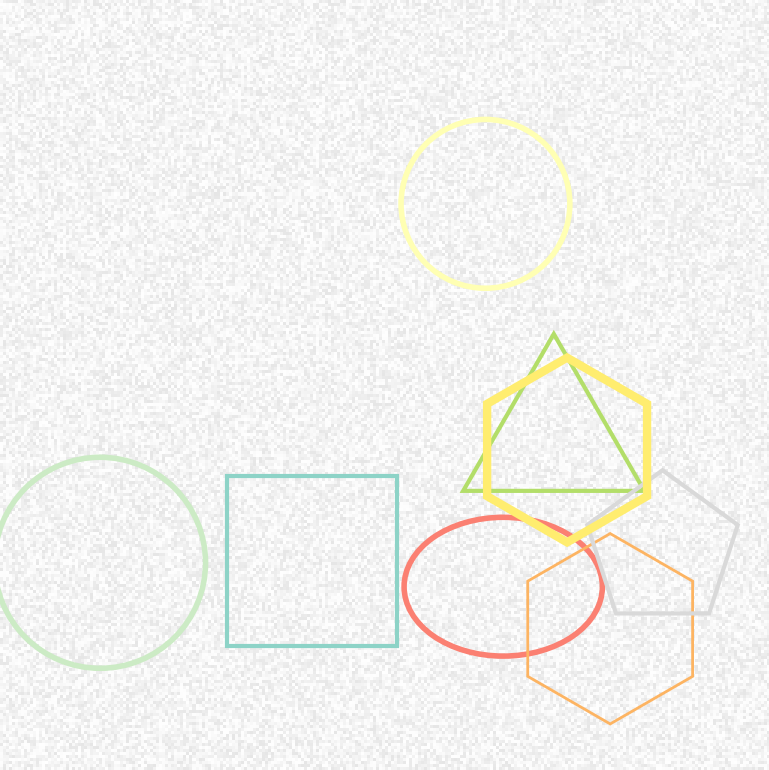[{"shape": "square", "thickness": 1.5, "radius": 0.55, "center": [0.405, 0.271]}, {"shape": "circle", "thickness": 2, "radius": 0.55, "center": [0.63, 0.735]}, {"shape": "oval", "thickness": 2, "radius": 0.64, "center": [0.654, 0.238]}, {"shape": "hexagon", "thickness": 1, "radius": 0.62, "center": [0.792, 0.183]}, {"shape": "triangle", "thickness": 1.5, "radius": 0.68, "center": [0.719, 0.43]}, {"shape": "pentagon", "thickness": 1.5, "radius": 0.51, "center": [0.86, 0.287]}, {"shape": "circle", "thickness": 2, "radius": 0.69, "center": [0.13, 0.269]}, {"shape": "hexagon", "thickness": 3, "radius": 0.6, "center": [0.736, 0.416]}]